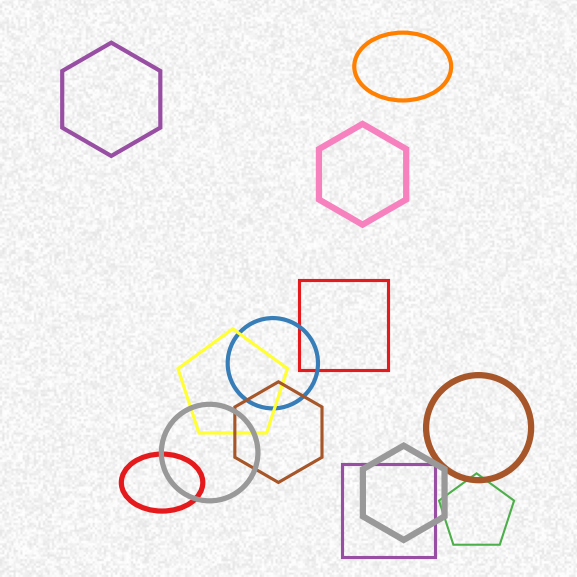[{"shape": "oval", "thickness": 2.5, "radius": 0.35, "center": [0.281, 0.164]}, {"shape": "square", "thickness": 1.5, "radius": 0.39, "center": [0.595, 0.437]}, {"shape": "circle", "thickness": 2, "radius": 0.39, "center": [0.472, 0.37]}, {"shape": "pentagon", "thickness": 1, "radius": 0.34, "center": [0.825, 0.111]}, {"shape": "hexagon", "thickness": 2, "radius": 0.49, "center": [0.193, 0.827]}, {"shape": "square", "thickness": 1.5, "radius": 0.4, "center": [0.672, 0.115]}, {"shape": "oval", "thickness": 2, "radius": 0.42, "center": [0.697, 0.884]}, {"shape": "pentagon", "thickness": 1.5, "radius": 0.5, "center": [0.403, 0.33]}, {"shape": "hexagon", "thickness": 1.5, "radius": 0.44, "center": [0.482, 0.251]}, {"shape": "circle", "thickness": 3, "radius": 0.45, "center": [0.829, 0.259]}, {"shape": "hexagon", "thickness": 3, "radius": 0.44, "center": [0.628, 0.697]}, {"shape": "hexagon", "thickness": 3, "radius": 0.41, "center": [0.699, 0.146]}, {"shape": "circle", "thickness": 2.5, "radius": 0.42, "center": [0.363, 0.215]}]